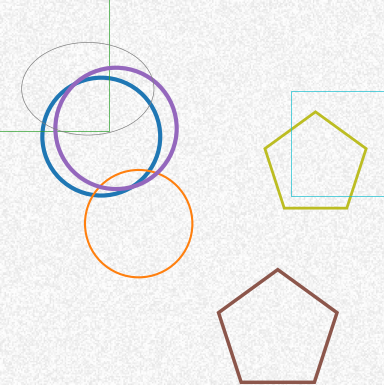[{"shape": "circle", "thickness": 3, "radius": 0.77, "center": [0.263, 0.645]}, {"shape": "circle", "thickness": 1.5, "radius": 0.7, "center": [0.36, 0.419]}, {"shape": "square", "thickness": 0.5, "radius": 0.91, "center": [0.1, 0.843]}, {"shape": "circle", "thickness": 3, "radius": 0.79, "center": [0.301, 0.667]}, {"shape": "pentagon", "thickness": 2.5, "radius": 0.81, "center": [0.721, 0.138]}, {"shape": "oval", "thickness": 0.5, "radius": 0.86, "center": [0.228, 0.769]}, {"shape": "pentagon", "thickness": 2, "radius": 0.69, "center": [0.82, 0.571]}, {"shape": "square", "thickness": 0.5, "radius": 0.68, "center": [0.894, 0.627]}]